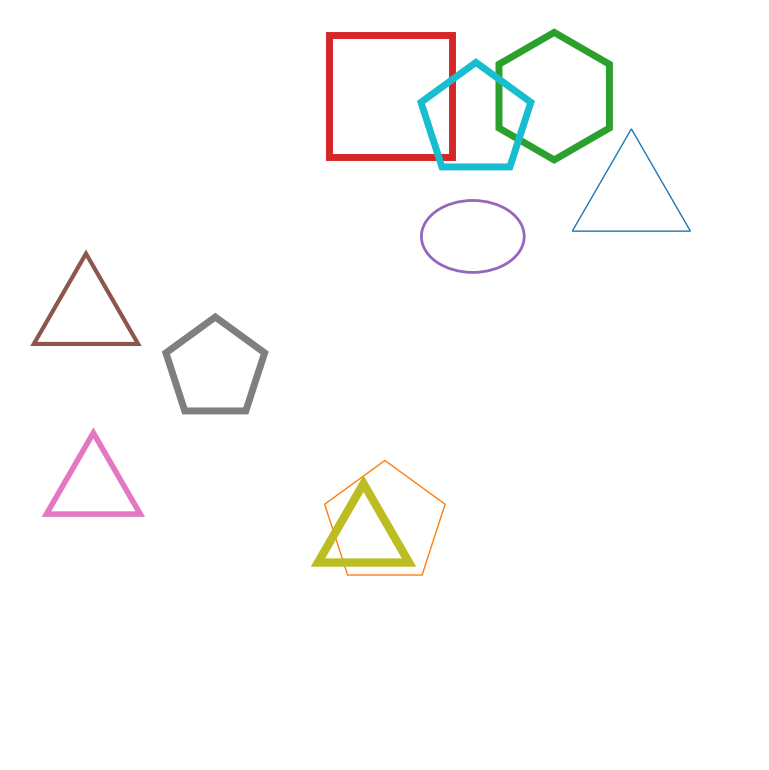[{"shape": "triangle", "thickness": 0.5, "radius": 0.44, "center": [0.82, 0.744]}, {"shape": "pentagon", "thickness": 0.5, "radius": 0.41, "center": [0.5, 0.32]}, {"shape": "hexagon", "thickness": 2.5, "radius": 0.41, "center": [0.72, 0.875]}, {"shape": "square", "thickness": 2.5, "radius": 0.4, "center": [0.507, 0.875]}, {"shape": "oval", "thickness": 1, "radius": 0.33, "center": [0.614, 0.693]}, {"shape": "triangle", "thickness": 1.5, "radius": 0.39, "center": [0.112, 0.592]}, {"shape": "triangle", "thickness": 2, "radius": 0.35, "center": [0.121, 0.368]}, {"shape": "pentagon", "thickness": 2.5, "radius": 0.34, "center": [0.28, 0.521]}, {"shape": "triangle", "thickness": 3, "radius": 0.34, "center": [0.472, 0.304]}, {"shape": "pentagon", "thickness": 2.5, "radius": 0.38, "center": [0.618, 0.844]}]